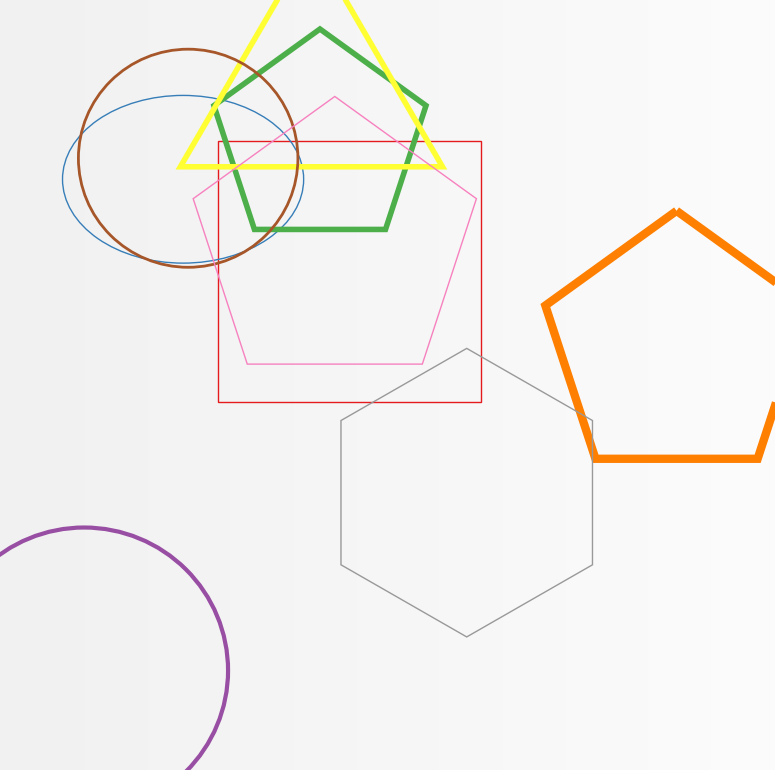[{"shape": "square", "thickness": 0.5, "radius": 0.85, "center": [0.451, 0.647]}, {"shape": "oval", "thickness": 0.5, "radius": 0.78, "center": [0.236, 0.767]}, {"shape": "pentagon", "thickness": 2, "radius": 0.72, "center": [0.413, 0.818]}, {"shape": "circle", "thickness": 1.5, "radius": 0.93, "center": [0.109, 0.129]}, {"shape": "pentagon", "thickness": 3, "radius": 0.89, "center": [0.873, 0.548]}, {"shape": "triangle", "thickness": 2, "radius": 0.98, "center": [0.402, 0.881]}, {"shape": "circle", "thickness": 1, "radius": 0.71, "center": [0.243, 0.794]}, {"shape": "pentagon", "thickness": 0.5, "radius": 0.96, "center": [0.432, 0.683]}, {"shape": "hexagon", "thickness": 0.5, "radius": 0.94, "center": [0.602, 0.36]}]